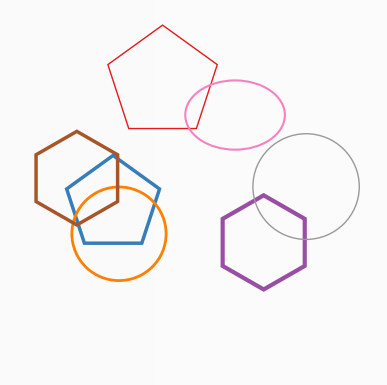[{"shape": "pentagon", "thickness": 1, "radius": 0.74, "center": [0.42, 0.786]}, {"shape": "pentagon", "thickness": 2.5, "radius": 0.63, "center": [0.292, 0.47]}, {"shape": "hexagon", "thickness": 3, "radius": 0.61, "center": [0.68, 0.37]}, {"shape": "circle", "thickness": 2, "radius": 0.61, "center": [0.307, 0.393]}, {"shape": "hexagon", "thickness": 2.5, "radius": 0.61, "center": [0.198, 0.537]}, {"shape": "oval", "thickness": 1.5, "radius": 0.64, "center": [0.607, 0.701]}, {"shape": "circle", "thickness": 1, "radius": 0.69, "center": [0.79, 0.515]}]